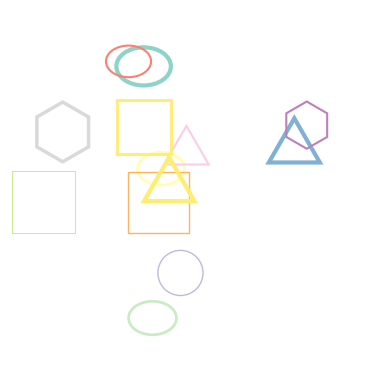[{"shape": "oval", "thickness": 3, "radius": 0.35, "center": [0.373, 0.828]}, {"shape": "oval", "thickness": 2, "radius": 0.31, "center": [0.418, 0.562]}, {"shape": "circle", "thickness": 1, "radius": 0.29, "center": [0.469, 0.291]}, {"shape": "oval", "thickness": 1.5, "radius": 0.29, "center": [0.334, 0.841]}, {"shape": "triangle", "thickness": 3, "radius": 0.38, "center": [0.764, 0.616]}, {"shape": "square", "thickness": 1, "radius": 0.39, "center": [0.411, 0.474]}, {"shape": "square", "thickness": 0.5, "radius": 0.41, "center": [0.113, 0.475]}, {"shape": "triangle", "thickness": 1.5, "radius": 0.33, "center": [0.484, 0.606]}, {"shape": "hexagon", "thickness": 2.5, "radius": 0.39, "center": [0.163, 0.657]}, {"shape": "hexagon", "thickness": 1.5, "radius": 0.31, "center": [0.797, 0.675]}, {"shape": "oval", "thickness": 2, "radius": 0.31, "center": [0.396, 0.174]}, {"shape": "square", "thickness": 2, "radius": 0.35, "center": [0.374, 0.671]}, {"shape": "triangle", "thickness": 3, "radius": 0.38, "center": [0.439, 0.515]}]